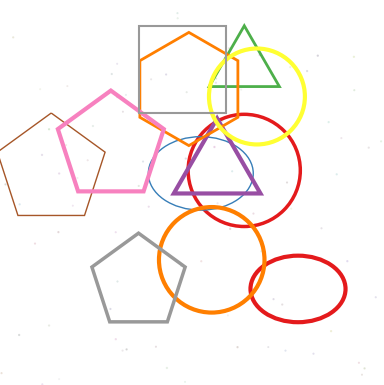[{"shape": "circle", "thickness": 2.5, "radius": 0.73, "center": [0.634, 0.557]}, {"shape": "oval", "thickness": 3, "radius": 0.62, "center": [0.774, 0.25]}, {"shape": "oval", "thickness": 1, "radius": 0.68, "center": [0.522, 0.55]}, {"shape": "triangle", "thickness": 2, "radius": 0.53, "center": [0.635, 0.828]}, {"shape": "triangle", "thickness": 3, "radius": 0.65, "center": [0.564, 0.562]}, {"shape": "hexagon", "thickness": 2, "radius": 0.74, "center": [0.491, 0.769]}, {"shape": "circle", "thickness": 3, "radius": 0.69, "center": [0.55, 0.325]}, {"shape": "circle", "thickness": 3, "radius": 0.62, "center": [0.667, 0.749]}, {"shape": "pentagon", "thickness": 1, "radius": 0.74, "center": [0.133, 0.559]}, {"shape": "pentagon", "thickness": 3, "radius": 0.72, "center": [0.288, 0.62]}, {"shape": "square", "thickness": 1.5, "radius": 0.56, "center": [0.473, 0.82]}, {"shape": "pentagon", "thickness": 2.5, "radius": 0.64, "center": [0.36, 0.267]}]